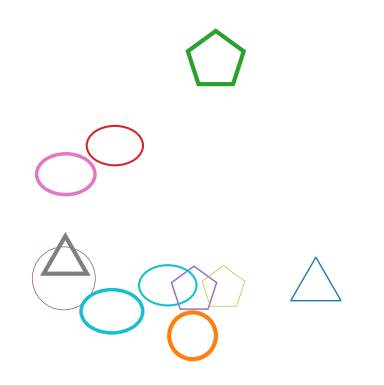[{"shape": "triangle", "thickness": 1, "radius": 0.38, "center": [0.82, 0.257]}, {"shape": "circle", "thickness": 3, "radius": 0.3, "center": [0.5, 0.128]}, {"shape": "pentagon", "thickness": 3, "radius": 0.38, "center": [0.56, 0.843]}, {"shape": "oval", "thickness": 1.5, "radius": 0.37, "center": [0.298, 0.622]}, {"shape": "pentagon", "thickness": 1, "radius": 0.31, "center": [0.504, 0.247]}, {"shape": "circle", "thickness": 0.5, "radius": 0.41, "center": [0.166, 0.277]}, {"shape": "oval", "thickness": 2.5, "radius": 0.38, "center": [0.171, 0.548]}, {"shape": "triangle", "thickness": 3, "radius": 0.33, "center": [0.17, 0.322]}, {"shape": "pentagon", "thickness": 0.5, "radius": 0.29, "center": [0.58, 0.252]}, {"shape": "oval", "thickness": 2.5, "radius": 0.4, "center": [0.291, 0.191]}, {"shape": "oval", "thickness": 1.5, "radius": 0.37, "center": [0.436, 0.259]}]